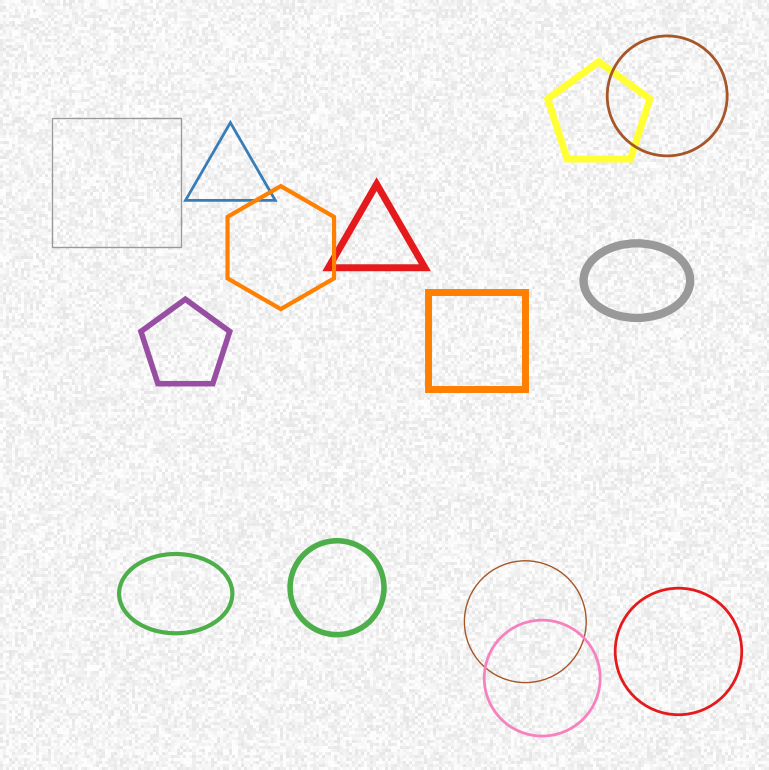[{"shape": "triangle", "thickness": 2.5, "radius": 0.36, "center": [0.489, 0.688]}, {"shape": "circle", "thickness": 1, "radius": 0.41, "center": [0.881, 0.154]}, {"shape": "triangle", "thickness": 1, "radius": 0.34, "center": [0.299, 0.773]}, {"shape": "oval", "thickness": 1.5, "radius": 0.37, "center": [0.228, 0.229]}, {"shape": "circle", "thickness": 2, "radius": 0.3, "center": [0.438, 0.237]}, {"shape": "pentagon", "thickness": 2, "radius": 0.3, "center": [0.241, 0.551]}, {"shape": "square", "thickness": 2.5, "radius": 0.31, "center": [0.619, 0.558]}, {"shape": "hexagon", "thickness": 1.5, "radius": 0.4, "center": [0.365, 0.678]}, {"shape": "pentagon", "thickness": 2.5, "radius": 0.35, "center": [0.778, 0.85]}, {"shape": "circle", "thickness": 0.5, "radius": 0.4, "center": [0.682, 0.193]}, {"shape": "circle", "thickness": 1, "radius": 0.39, "center": [0.866, 0.875]}, {"shape": "circle", "thickness": 1, "radius": 0.38, "center": [0.704, 0.119]}, {"shape": "square", "thickness": 0.5, "radius": 0.42, "center": [0.151, 0.763]}, {"shape": "oval", "thickness": 3, "radius": 0.35, "center": [0.827, 0.636]}]